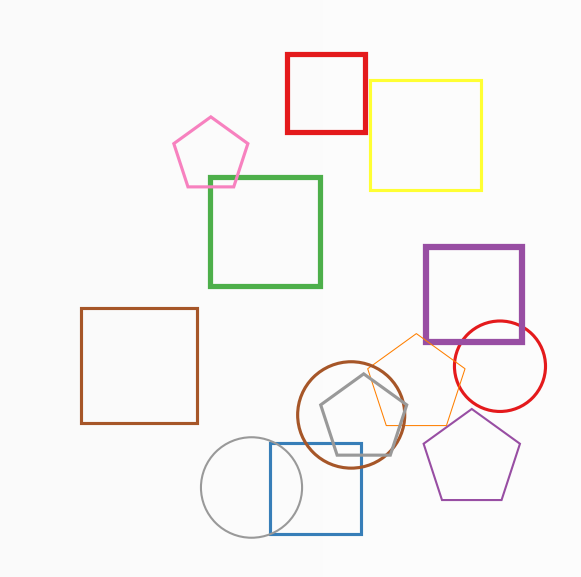[{"shape": "circle", "thickness": 1.5, "radius": 0.39, "center": [0.86, 0.365]}, {"shape": "square", "thickness": 2.5, "radius": 0.34, "center": [0.561, 0.838]}, {"shape": "square", "thickness": 1.5, "radius": 0.39, "center": [0.543, 0.153]}, {"shape": "square", "thickness": 2.5, "radius": 0.47, "center": [0.457, 0.598]}, {"shape": "pentagon", "thickness": 1, "radius": 0.44, "center": [0.812, 0.204]}, {"shape": "square", "thickness": 3, "radius": 0.41, "center": [0.815, 0.489]}, {"shape": "pentagon", "thickness": 0.5, "radius": 0.44, "center": [0.716, 0.333]}, {"shape": "square", "thickness": 1.5, "radius": 0.47, "center": [0.732, 0.765]}, {"shape": "square", "thickness": 1.5, "radius": 0.5, "center": [0.24, 0.366]}, {"shape": "circle", "thickness": 1.5, "radius": 0.46, "center": [0.604, 0.281]}, {"shape": "pentagon", "thickness": 1.5, "radius": 0.33, "center": [0.363, 0.73]}, {"shape": "circle", "thickness": 1, "radius": 0.43, "center": [0.433, 0.155]}, {"shape": "pentagon", "thickness": 1.5, "radius": 0.39, "center": [0.626, 0.274]}]